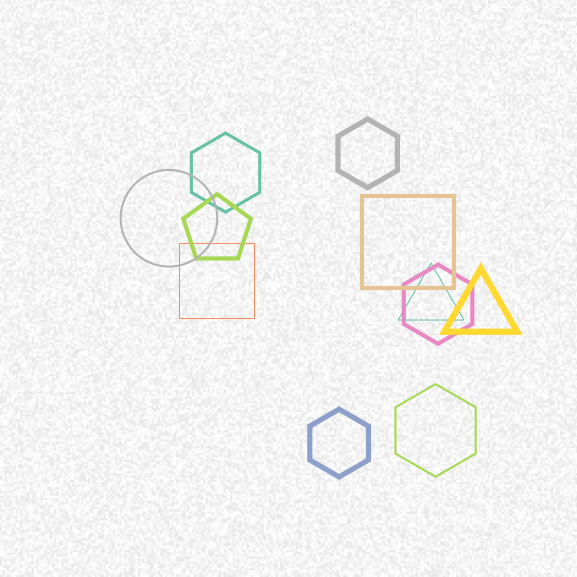[{"shape": "hexagon", "thickness": 1.5, "radius": 0.34, "center": [0.391, 0.7]}, {"shape": "triangle", "thickness": 0.5, "radius": 0.33, "center": [0.746, 0.478]}, {"shape": "square", "thickness": 0.5, "radius": 0.33, "center": [0.375, 0.514]}, {"shape": "hexagon", "thickness": 2.5, "radius": 0.29, "center": [0.587, 0.232]}, {"shape": "hexagon", "thickness": 2, "radius": 0.34, "center": [0.759, 0.472]}, {"shape": "pentagon", "thickness": 2, "radius": 0.31, "center": [0.376, 0.601]}, {"shape": "hexagon", "thickness": 1, "radius": 0.4, "center": [0.754, 0.254]}, {"shape": "triangle", "thickness": 3, "radius": 0.37, "center": [0.833, 0.461]}, {"shape": "square", "thickness": 2, "radius": 0.4, "center": [0.706, 0.579]}, {"shape": "circle", "thickness": 1, "radius": 0.42, "center": [0.293, 0.621]}, {"shape": "hexagon", "thickness": 2.5, "radius": 0.3, "center": [0.637, 0.734]}]